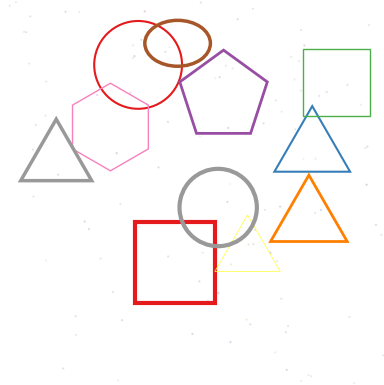[{"shape": "square", "thickness": 3, "radius": 0.53, "center": [0.455, 0.319]}, {"shape": "circle", "thickness": 1.5, "radius": 0.57, "center": [0.359, 0.831]}, {"shape": "triangle", "thickness": 1.5, "radius": 0.57, "center": [0.811, 0.611]}, {"shape": "square", "thickness": 1, "radius": 0.43, "center": [0.874, 0.786]}, {"shape": "pentagon", "thickness": 2, "radius": 0.6, "center": [0.581, 0.75]}, {"shape": "triangle", "thickness": 2, "radius": 0.57, "center": [0.802, 0.43]}, {"shape": "triangle", "thickness": 0.5, "radius": 0.49, "center": [0.643, 0.344]}, {"shape": "oval", "thickness": 2.5, "radius": 0.43, "center": [0.461, 0.888]}, {"shape": "hexagon", "thickness": 1, "radius": 0.57, "center": [0.287, 0.67]}, {"shape": "triangle", "thickness": 2.5, "radius": 0.53, "center": [0.146, 0.584]}, {"shape": "circle", "thickness": 3, "radius": 0.5, "center": [0.567, 0.461]}]